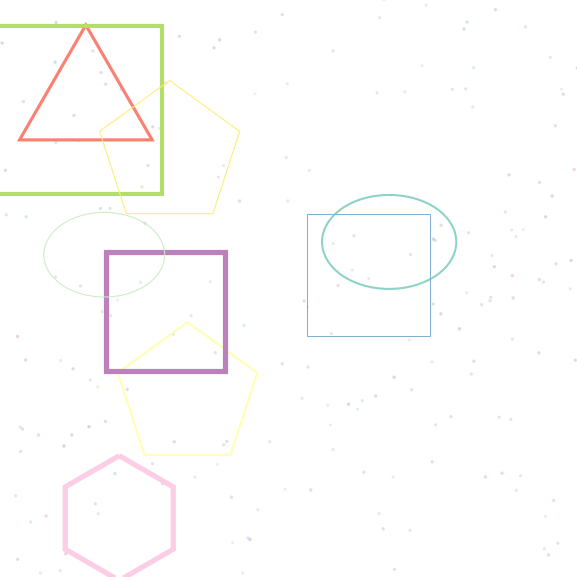[{"shape": "oval", "thickness": 1, "radius": 0.58, "center": [0.674, 0.58]}, {"shape": "pentagon", "thickness": 1, "radius": 0.63, "center": [0.325, 0.314]}, {"shape": "triangle", "thickness": 1.5, "radius": 0.66, "center": [0.149, 0.823]}, {"shape": "square", "thickness": 0.5, "radius": 0.53, "center": [0.638, 0.523]}, {"shape": "square", "thickness": 2, "radius": 0.73, "center": [0.135, 0.808]}, {"shape": "hexagon", "thickness": 2.5, "radius": 0.54, "center": [0.206, 0.102]}, {"shape": "square", "thickness": 2.5, "radius": 0.51, "center": [0.287, 0.46]}, {"shape": "oval", "thickness": 0.5, "radius": 0.52, "center": [0.181, 0.558]}, {"shape": "pentagon", "thickness": 0.5, "radius": 0.64, "center": [0.294, 0.732]}]